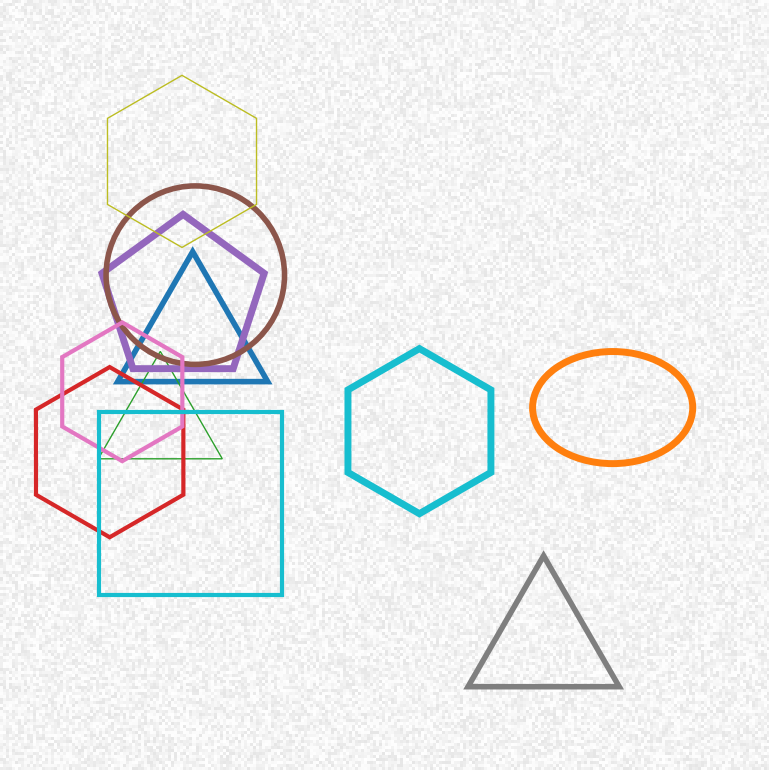[{"shape": "triangle", "thickness": 2, "radius": 0.56, "center": [0.25, 0.561]}, {"shape": "oval", "thickness": 2.5, "radius": 0.52, "center": [0.796, 0.471]}, {"shape": "triangle", "thickness": 0.5, "radius": 0.46, "center": [0.208, 0.451]}, {"shape": "hexagon", "thickness": 1.5, "radius": 0.55, "center": [0.142, 0.413]}, {"shape": "pentagon", "thickness": 2.5, "radius": 0.55, "center": [0.238, 0.611]}, {"shape": "circle", "thickness": 2, "radius": 0.58, "center": [0.254, 0.643]}, {"shape": "hexagon", "thickness": 1.5, "radius": 0.45, "center": [0.159, 0.491]}, {"shape": "triangle", "thickness": 2, "radius": 0.57, "center": [0.706, 0.165]}, {"shape": "hexagon", "thickness": 0.5, "radius": 0.56, "center": [0.236, 0.79]}, {"shape": "hexagon", "thickness": 2.5, "radius": 0.54, "center": [0.545, 0.44]}, {"shape": "square", "thickness": 1.5, "radius": 0.59, "center": [0.247, 0.346]}]